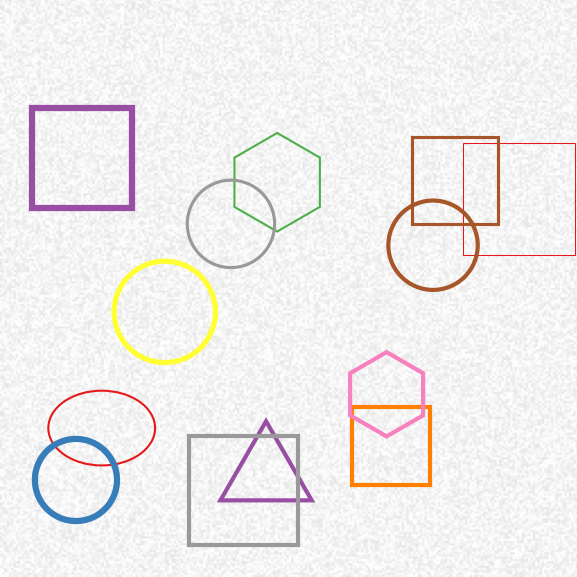[{"shape": "oval", "thickness": 1, "radius": 0.46, "center": [0.176, 0.258]}, {"shape": "square", "thickness": 0.5, "radius": 0.48, "center": [0.899, 0.655]}, {"shape": "circle", "thickness": 3, "radius": 0.36, "center": [0.132, 0.168]}, {"shape": "hexagon", "thickness": 1, "radius": 0.43, "center": [0.48, 0.684]}, {"shape": "triangle", "thickness": 2, "radius": 0.46, "center": [0.461, 0.178]}, {"shape": "square", "thickness": 3, "radius": 0.43, "center": [0.142, 0.726]}, {"shape": "square", "thickness": 2, "radius": 0.34, "center": [0.677, 0.227]}, {"shape": "circle", "thickness": 2.5, "radius": 0.44, "center": [0.285, 0.459]}, {"shape": "square", "thickness": 1.5, "radius": 0.37, "center": [0.788, 0.687]}, {"shape": "circle", "thickness": 2, "radius": 0.39, "center": [0.75, 0.575]}, {"shape": "hexagon", "thickness": 2, "radius": 0.36, "center": [0.669, 0.316]}, {"shape": "square", "thickness": 2, "radius": 0.47, "center": [0.421, 0.15]}, {"shape": "circle", "thickness": 1.5, "radius": 0.38, "center": [0.4, 0.611]}]